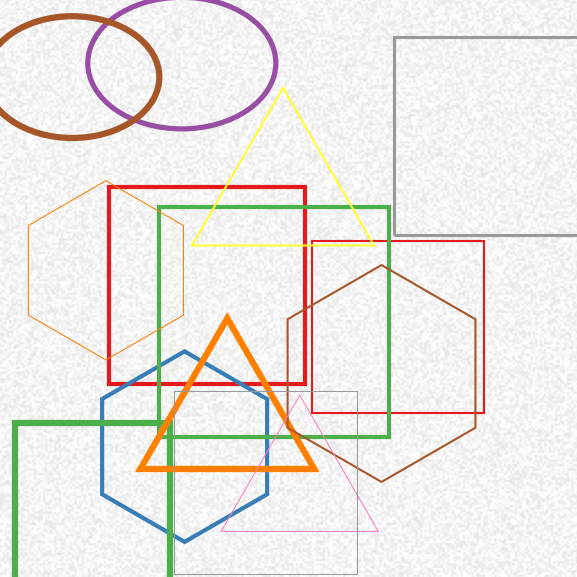[{"shape": "square", "thickness": 2, "radius": 0.85, "center": [0.358, 0.505]}, {"shape": "square", "thickness": 1, "radius": 0.75, "center": [0.69, 0.433]}, {"shape": "hexagon", "thickness": 2, "radius": 0.82, "center": [0.32, 0.226]}, {"shape": "square", "thickness": 2, "radius": 0.99, "center": [0.475, 0.442]}, {"shape": "square", "thickness": 3, "radius": 0.67, "center": [0.16, 0.131]}, {"shape": "oval", "thickness": 2.5, "radius": 0.81, "center": [0.315, 0.89]}, {"shape": "triangle", "thickness": 3, "radius": 0.87, "center": [0.394, 0.274]}, {"shape": "hexagon", "thickness": 0.5, "radius": 0.78, "center": [0.183, 0.531]}, {"shape": "triangle", "thickness": 1, "radius": 0.91, "center": [0.49, 0.665]}, {"shape": "hexagon", "thickness": 1, "radius": 0.94, "center": [0.661, 0.352]}, {"shape": "oval", "thickness": 3, "radius": 0.75, "center": [0.125, 0.866]}, {"shape": "triangle", "thickness": 0.5, "radius": 0.79, "center": [0.519, 0.158]}, {"shape": "square", "thickness": 0.5, "radius": 0.79, "center": [0.459, 0.164]}, {"shape": "square", "thickness": 1.5, "radius": 0.86, "center": [0.855, 0.764]}]